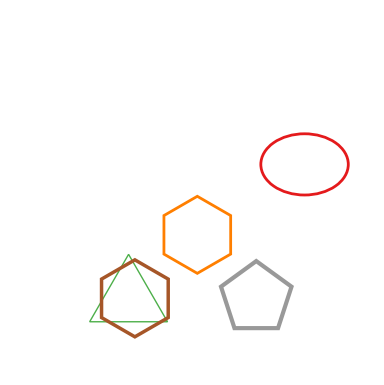[{"shape": "oval", "thickness": 2, "radius": 0.57, "center": [0.791, 0.573]}, {"shape": "triangle", "thickness": 1, "radius": 0.58, "center": [0.334, 0.223]}, {"shape": "hexagon", "thickness": 2, "radius": 0.5, "center": [0.512, 0.39]}, {"shape": "hexagon", "thickness": 2.5, "radius": 0.5, "center": [0.35, 0.225]}, {"shape": "pentagon", "thickness": 3, "radius": 0.48, "center": [0.666, 0.226]}]